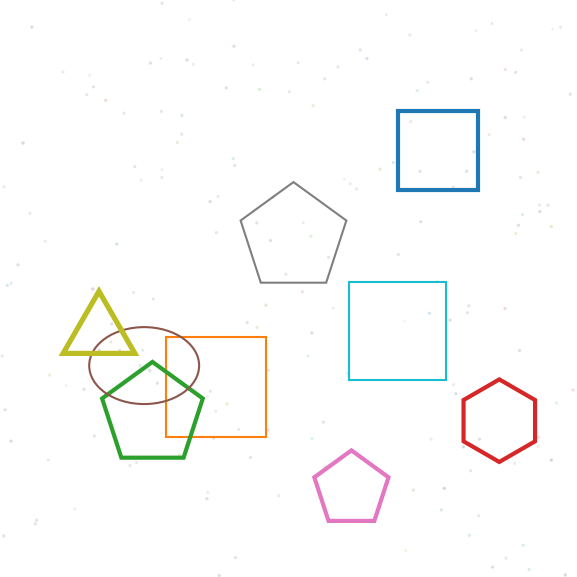[{"shape": "square", "thickness": 2, "radius": 0.35, "center": [0.758, 0.739]}, {"shape": "square", "thickness": 1, "radius": 0.43, "center": [0.375, 0.33]}, {"shape": "pentagon", "thickness": 2, "radius": 0.46, "center": [0.264, 0.281]}, {"shape": "hexagon", "thickness": 2, "radius": 0.36, "center": [0.865, 0.271]}, {"shape": "oval", "thickness": 1, "radius": 0.48, "center": [0.25, 0.366]}, {"shape": "pentagon", "thickness": 2, "radius": 0.34, "center": [0.609, 0.152]}, {"shape": "pentagon", "thickness": 1, "radius": 0.48, "center": [0.508, 0.588]}, {"shape": "triangle", "thickness": 2.5, "radius": 0.36, "center": [0.171, 0.423]}, {"shape": "square", "thickness": 1, "radius": 0.42, "center": [0.688, 0.426]}]